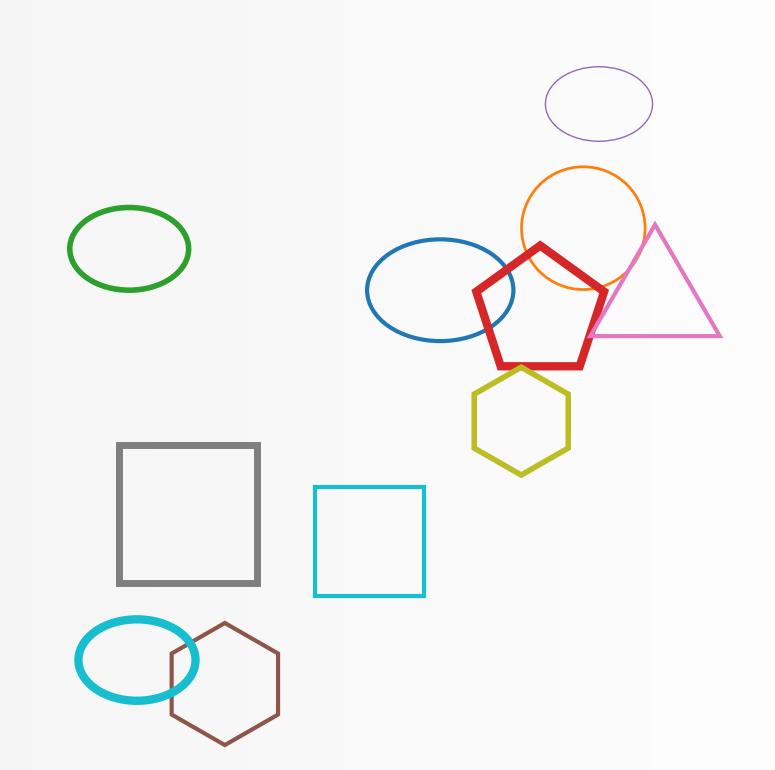[{"shape": "oval", "thickness": 1.5, "radius": 0.47, "center": [0.568, 0.623]}, {"shape": "circle", "thickness": 1, "radius": 0.4, "center": [0.753, 0.704]}, {"shape": "oval", "thickness": 2, "radius": 0.38, "center": [0.167, 0.677]}, {"shape": "pentagon", "thickness": 3, "radius": 0.43, "center": [0.697, 0.594]}, {"shape": "oval", "thickness": 0.5, "radius": 0.35, "center": [0.773, 0.865]}, {"shape": "hexagon", "thickness": 1.5, "radius": 0.4, "center": [0.29, 0.112]}, {"shape": "triangle", "thickness": 1.5, "radius": 0.48, "center": [0.845, 0.612]}, {"shape": "square", "thickness": 2.5, "radius": 0.45, "center": [0.242, 0.333]}, {"shape": "hexagon", "thickness": 2, "radius": 0.35, "center": [0.673, 0.453]}, {"shape": "square", "thickness": 1.5, "radius": 0.35, "center": [0.477, 0.297]}, {"shape": "oval", "thickness": 3, "radius": 0.38, "center": [0.177, 0.143]}]